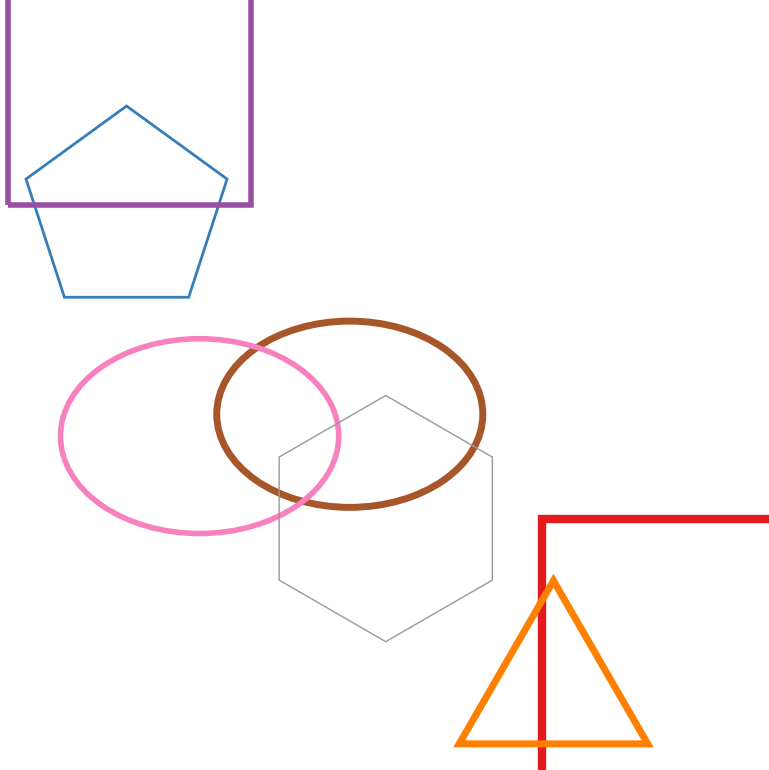[{"shape": "square", "thickness": 3, "radius": 0.85, "center": [0.873, 0.157]}, {"shape": "pentagon", "thickness": 1, "radius": 0.69, "center": [0.164, 0.725]}, {"shape": "square", "thickness": 2, "radius": 0.79, "center": [0.168, 0.891]}, {"shape": "triangle", "thickness": 2.5, "radius": 0.71, "center": [0.719, 0.105]}, {"shape": "oval", "thickness": 2.5, "radius": 0.86, "center": [0.454, 0.462]}, {"shape": "oval", "thickness": 2, "radius": 0.9, "center": [0.259, 0.434]}, {"shape": "hexagon", "thickness": 0.5, "radius": 0.8, "center": [0.501, 0.327]}]